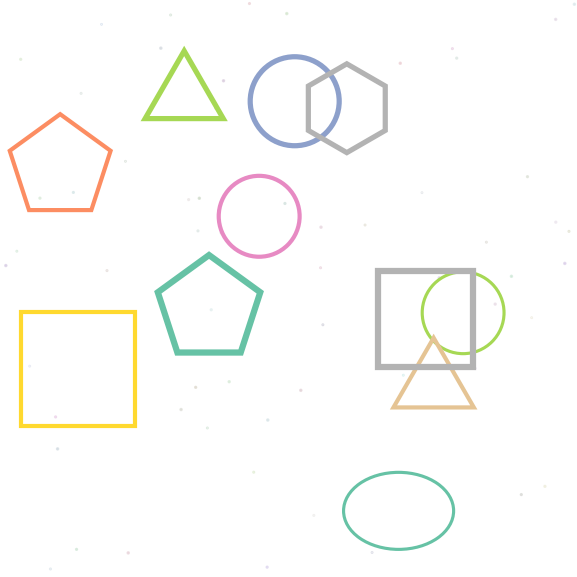[{"shape": "oval", "thickness": 1.5, "radius": 0.48, "center": [0.69, 0.115]}, {"shape": "pentagon", "thickness": 3, "radius": 0.47, "center": [0.362, 0.464]}, {"shape": "pentagon", "thickness": 2, "radius": 0.46, "center": [0.104, 0.71]}, {"shape": "circle", "thickness": 2.5, "radius": 0.39, "center": [0.51, 0.824]}, {"shape": "circle", "thickness": 2, "radius": 0.35, "center": [0.449, 0.625]}, {"shape": "circle", "thickness": 1.5, "radius": 0.35, "center": [0.802, 0.458]}, {"shape": "triangle", "thickness": 2.5, "radius": 0.39, "center": [0.319, 0.833]}, {"shape": "square", "thickness": 2, "radius": 0.49, "center": [0.135, 0.36]}, {"shape": "triangle", "thickness": 2, "radius": 0.4, "center": [0.751, 0.334]}, {"shape": "hexagon", "thickness": 2.5, "radius": 0.38, "center": [0.601, 0.812]}, {"shape": "square", "thickness": 3, "radius": 0.41, "center": [0.737, 0.447]}]